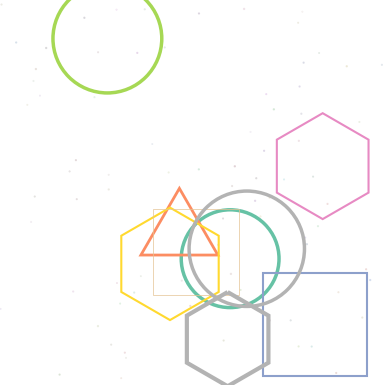[{"shape": "circle", "thickness": 2.5, "radius": 0.64, "center": [0.598, 0.328]}, {"shape": "triangle", "thickness": 2, "radius": 0.58, "center": [0.466, 0.395]}, {"shape": "square", "thickness": 1.5, "radius": 0.67, "center": [0.819, 0.157]}, {"shape": "hexagon", "thickness": 1.5, "radius": 0.69, "center": [0.838, 0.568]}, {"shape": "circle", "thickness": 2.5, "radius": 0.71, "center": [0.279, 0.9]}, {"shape": "hexagon", "thickness": 1.5, "radius": 0.73, "center": [0.442, 0.315]}, {"shape": "square", "thickness": 0.5, "radius": 0.56, "center": [0.509, 0.346]}, {"shape": "hexagon", "thickness": 3, "radius": 0.61, "center": [0.591, 0.119]}, {"shape": "circle", "thickness": 2.5, "radius": 0.75, "center": [0.641, 0.354]}]